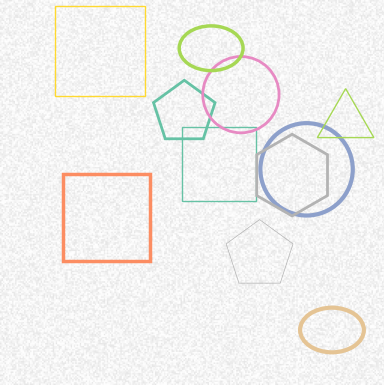[{"shape": "square", "thickness": 1, "radius": 0.48, "center": [0.568, 0.573]}, {"shape": "pentagon", "thickness": 2, "radius": 0.42, "center": [0.479, 0.708]}, {"shape": "square", "thickness": 2.5, "radius": 0.57, "center": [0.277, 0.435]}, {"shape": "circle", "thickness": 3, "radius": 0.6, "center": [0.796, 0.56]}, {"shape": "circle", "thickness": 2, "radius": 0.5, "center": [0.626, 0.754]}, {"shape": "triangle", "thickness": 1, "radius": 0.42, "center": [0.898, 0.685]}, {"shape": "oval", "thickness": 2.5, "radius": 0.41, "center": [0.548, 0.875]}, {"shape": "square", "thickness": 1, "radius": 0.58, "center": [0.26, 0.869]}, {"shape": "oval", "thickness": 3, "radius": 0.41, "center": [0.862, 0.143]}, {"shape": "pentagon", "thickness": 0.5, "radius": 0.46, "center": [0.674, 0.338]}, {"shape": "hexagon", "thickness": 2, "radius": 0.53, "center": [0.759, 0.545]}]